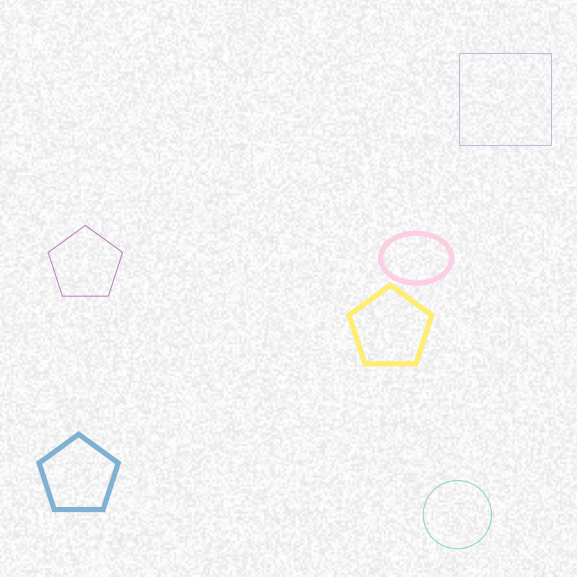[{"shape": "circle", "thickness": 0.5, "radius": 0.3, "center": [0.792, 0.108]}, {"shape": "square", "thickness": 0.5, "radius": 0.4, "center": [0.874, 0.827]}, {"shape": "pentagon", "thickness": 2.5, "radius": 0.36, "center": [0.136, 0.175]}, {"shape": "oval", "thickness": 2.5, "radius": 0.31, "center": [0.721, 0.552]}, {"shape": "pentagon", "thickness": 0.5, "radius": 0.34, "center": [0.148, 0.541]}, {"shape": "pentagon", "thickness": 2.5, "radius": 0.38, "center": [0.676, 0.43]}]